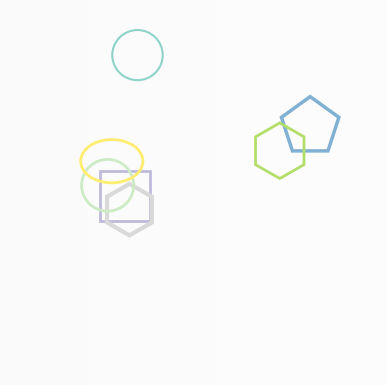[{"shape": "circle", "thickness": 1.5, "radius": 0.33, "center": [0.355, 0.857]}, {"shape": "square", "thickness": 2, "radius": 0.32, "center": [0.323, 0.491]}, {"shape": "pentagon", "thickness": 2.5, "radius": 0.39, "center": [0.8, 0.671]}, {"shape": "hexagon", "thickness": 2, "radius": 0.36, "center": [0.722, 0.608]}, {"shape": "hexagon", "thickness": 3, "radius": 0.33, "center": [0.334, 0.456]}, {"shape": "circle", "thickness": 2, "radius": 0.34, "center": [0.278, 0.519]}, {"shape": "oval", "thickness": 2, "radius": 0.4, "center": [0.288, 0.581]}]